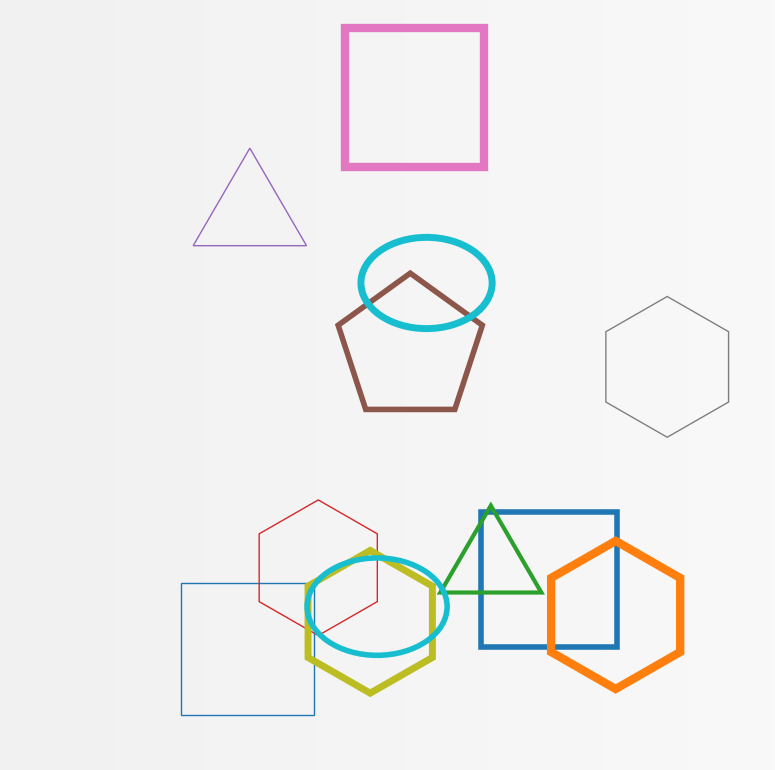[{"shape": "square", "thickness": 0.5, "radius": 0.43, "center": [0.32, 0.157]}, {"shape": "square", "thickness": 2, "radius": 0.44, "center": [0.709, 0.247]}, {"shape": "hexagon", "thickness": 3, "radius": 0.48, "center": [0.794, 0.201]}, {"shape": "triangle", "thickness": 1.5, "radius": 0.38, "center": [0.633, 0.268]}, {"shape": "hexagon", "thickness": 0.5, "radius": 0.44, "center": [0.411, 0.263]}, {"shape": "triangle", "thickness": 0.5, "radius": 0.42, "center": [0.322, 0.723]}, {"shape": "pentagon", "thickness": 2, "radius": 0.49, "center": [0.529, 0.547]}, {"shape": "square", "thickness": 3, "radius": 0.45, "center": [0.535, 0.873]}, {"shape": "hexagon", "thickness": 0.5, "radius": 0.46, "center": [0.861, 0.524]}, {"shape": "hexagon", "thickness": 2.5, "radius": 0.46, "center": [0.478, 0.192]}, {"shape": "oval", "thickness": 2.5, "radius": 0.42, "center": [0.55, 0.632]}, {"shape": "oval", "thickness": 2, "radius": 0.45, "center": [0.487, 0.212]}]